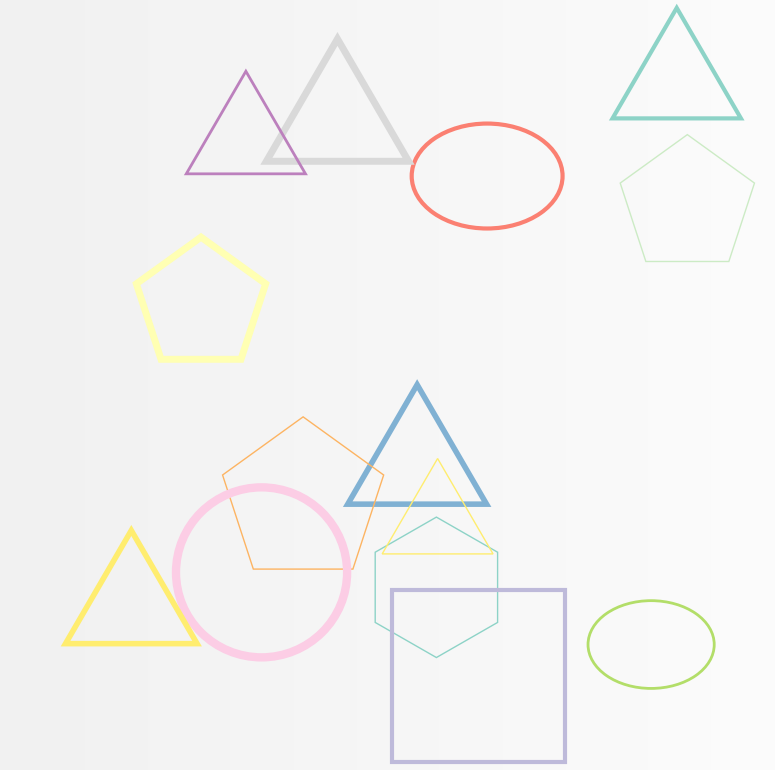[{"shape": "hexagon", "thickness": 0.5, "radius": 0.46, "center": [0.563, 0.237]}, {"shape": "triangle", "thickness": 1.5, "radius": 0.48, "center": [0.873, 0.894]}, {"shape": "pentagon", "thickness": 2.5, "radius": 0.44, "center": [0.259, 0.604]}, {"shape": "square", "thickness": 1.5, "radius": 0.56, "center": [0.618, 0.122]}, {"shape": "oval", "thickness": 1.5, "radius": 0.49, "center": [0.629, 0.771]}, {"shape": "triangle", "thickness": 2, "radius": 0.52, "center": [0.538, 0.397]}, {"shape": "pentagon", "thickness": 0.5, "radius": 0.55, "center": [0.391, 0.349]}, {"shape": "oval", "thickness": 1, "radius": 0.41, "center": [0.84, 0.163]}, {"shape": "circle", "thickness": 3, "radius": 0.55, "center": [0.337, 0.257]}, {"shape": "triangle", "thickness": 2.5, "radius": 0.53, "center": [0.435, 0.844]}, {"shape": "triangle", "thickness": 1, "radius": 0.44, "center": [0.317, 0.819]}, {"shape": "pentagon", "thickness": 0.5, "radius": 0.46, "center": [0.887, 0.734]}, {"shape": "triangle", "thickness": 2, "radius": 0.49, "center": [0.169, 0.213]}, {"shape": "triangle", "thickness": 0.5, "radius": 0.41, "center": [0.565, 0.322]}]